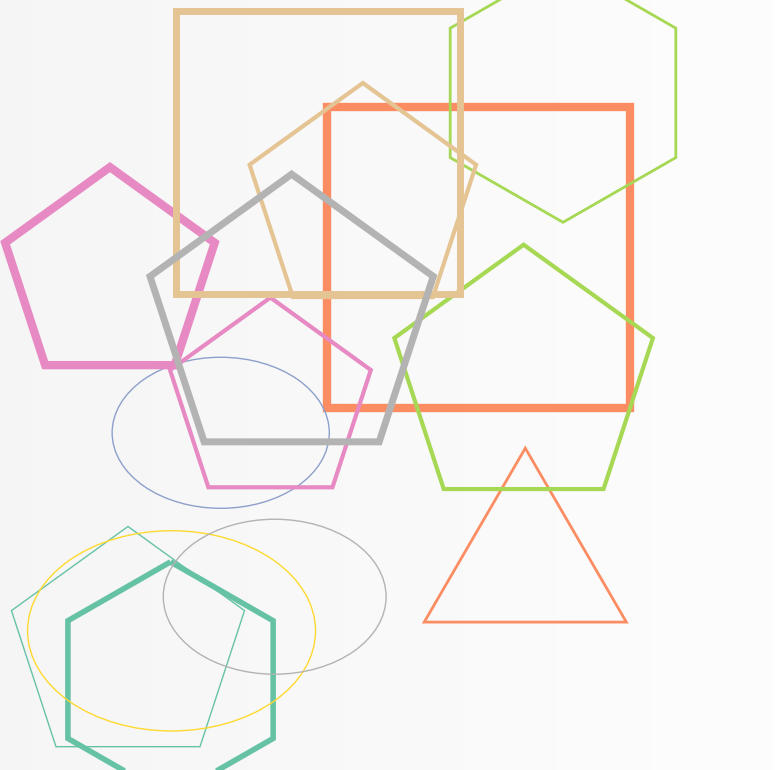[{"shape": "pentagon", "thickness": 0.5, "radius": 0.79, "center": [0.165, 0.158]}, {"shape": "hexagon", "thickness": 2, "radius": 0.76, "center": [0.22, 0.117]}, {"shape": "square", "thickness": 3, "radius": 0.98, "center": [0.618, 0.665]}, {"shape": "triangle", "thickness": 1, "radius": 0.75, "center": [0.678, 0.267]}, {"shape": "oval", "thickness": 0.5, "radius": 0.7, "center": [0.285, 0.438]}, {"shape": "pentagon", "thickness": 1.5, "radius": 0.68, "center": [0.349, 0.477]}, {"shape": "pentagon", "thickness": 3, "radius": 0.71, "center": [0.142, 0.641]}, {"shape": "pentagon", "thickness": 1.5, "radius": 0.88, "center": [0.676, 0.507]}, {"shape": "hexagon", "thickness": 1, "radius": 0.84, "center": [0.726, 0.879]}, {"shape": "oval", "thickness": 0.5, "radius": 0.93, "center": [0.221, 0.181]}, {"shape": "square", "thickness": 2.5, "radius": 0.92, "center": [0.41, 0.802]}, {"shape": "pentagon", "thickness": 1.5, "radius": 0.77, "center": [0.468, 0.739]}, {"shape": "oval", "thickness": 0.5, "radius": 0.72, "center": [0.354, 0.225]}, {"shape": "pentagon", "thickness": 2.5, "radius": 0.96, "center": [0.376, 0.582]}]